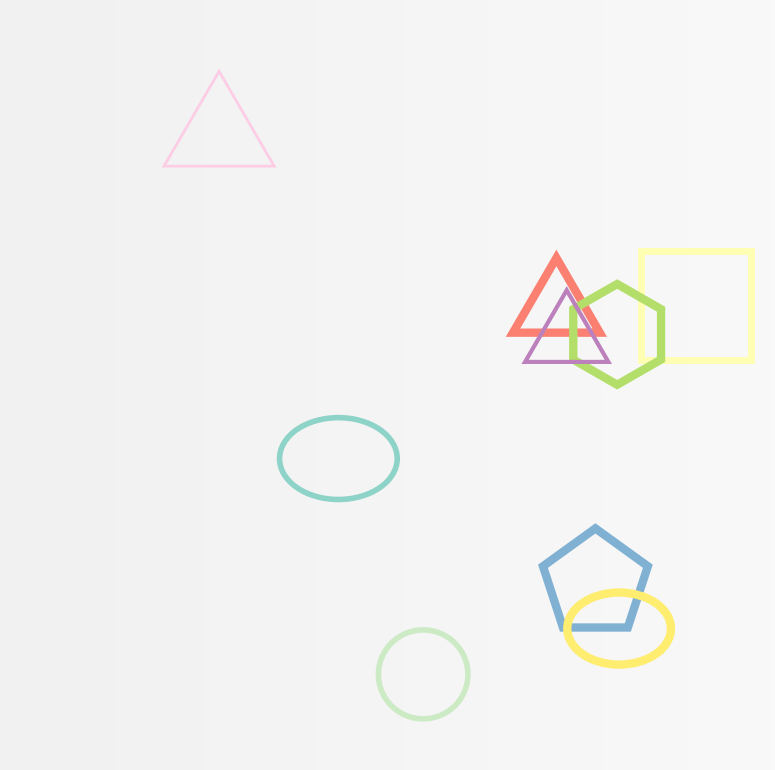[{"shape": "oval", "thickness": 2, "radius": 0.38, "center": [0.437, 0.404]}, {"shape": "square", "thickness": 2.5, "radius": 0.35, "center": [0.898, 0.604]}, {"shape": "triangle", "thickness": 3, "radius": 0.32, "center": [0.718, 0.6]}, {"shape": "pentagon", "thickness": 3, "radius": 0.36, "center": [0.768, 0.243]}, {"shape": "hexagon", "thickness": 3, "radius": 0.33, "center": [0.796, 0.566]}, {"shape": "triangle", "thickness": 1, "radius": 0.41, "center": [0.283, 0.825]}, {"shape": "triangle", "thickness": 1.5, "radius": 0.31, "center": [0.731, 0.561]}, {"shape": "circle", "thickness": 2, "radius": 0.29, "center": [0.546, 0.124]}, {"shape": "oval", "thickness": 3, "radius": 0.33, "center": [0.799, 0.184]}]